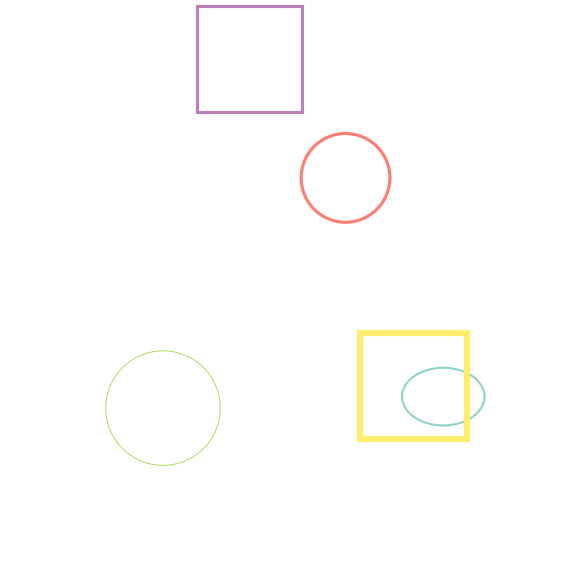[{"shape": "oval", "thickness": 1, "radius": 0.36, "center": [0.768, 0.312]}, {"shape": "circle", "thickness": 1.5, "radius": 0.38, "center": [0.598, 0.691]}, {"shape": "circle", "thickness": 0.5, "radius": 0.5, "center": [0.282, 0.292]}, {"shape": "square", "thickness": 1.5, "radius": 0.46, "center": [0.432, 0.897]}, {"shape": "square", "thickness": 3, "radius": 0.46, "center": [0.716, 0.331]}]